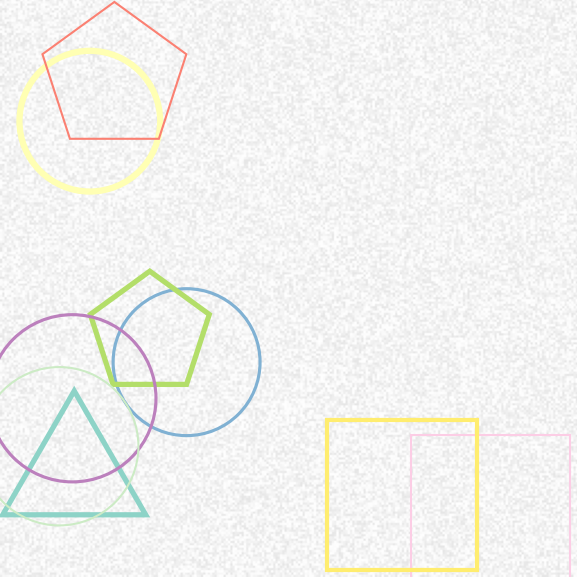[{"shape": "triangle", "thickness": 2.5, "radius": 0.71, "center": [0.129, 0.179]}, {"shape": "circle", "thickness": 3, "radius": 0.61, "center": [0.156, 0.789]}, {"shape": "pentagon", "thickness": 1, "radius": 0.66, "center": [0.198, 0.865]}, {"shape": "circle", "thickness": 1.5, "radius": 0.64, "center": [0.323, 0.372]}, {"shape": "pentagon", "thickness": 2.5, "radius": 0.54, "center": [0.259, 0.421]}, {"shape": "square", "thickness": 1, "radius": 0.69, "center": [0.849, 0.108]}, {"shape": "circle", "thickness": 1.5, "radius": 0.72, "center": [0.125, 0.309]}, {"shape": "circle", "thickness": 1, "radius": 0.69, "center": [0.103, 0.226]}, {"shape": "square", "thickness": 2, "radius": 0.65, "center": [0.696, 0.142]}]